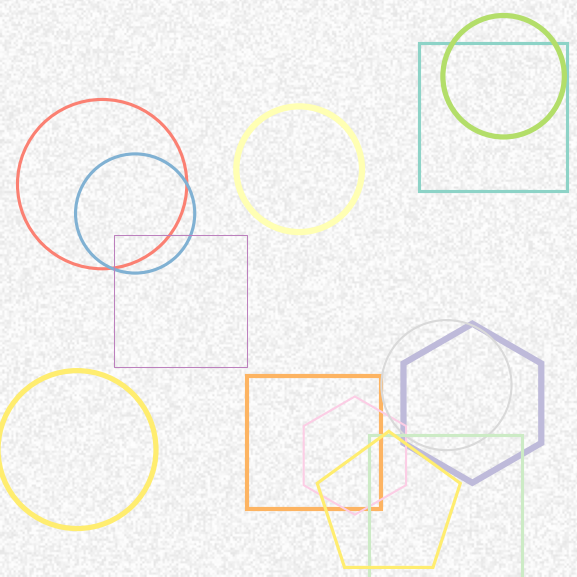[{"shape": "square", "thickness": 1.5, "radius": 0.64, "center": [0.853, 0.796]}, {"shape": "circle", "thickness": 3, "radius": 0.54, "center": [0.518, 0.706]}, {"shape": "hexagon", "thickness": 3, "radius": 0.69, "center": [0.818, 0.301]}, {"shape": "circle", "thickness": 1.5, "radius": 0.73, "center": [0.177, 0.68]}, {"shape": "circle", "thickness": 1.5, "radius": 0.52, "center": [0.234, 0.629]}, {"shape": "square", "thickness": 2, "radius": 0.58, "center": [0.544, 0.233]}, {"shape": "circle", "thickness": 2.5, "radius": 0.53, "center": [0.872, 0.867]}, {"shape": "hexagon", "thickness": 1, "radius": 0.51, "center": [0.615, 0.21]}, {"shape": "circle", "thickness": 1, "radius": 0.56, "center": [0.773, 0.332]}, {"shape": "square", "thickness": 0.5, "radius": 0.57, "center": [0.312, 0.478]}, {"shape": "square", "thickness": 1.5, "radius": 0.66, "center": [0.771, 0.114]}, {"shape": "pentagon", "thickness": 1.5, "radius": 0.65, "center": [0.673, 0.122]}, {"shape": "circle", "thickness": 2.5, "radius": 0.68, "center": [0.133, 0.221]}]